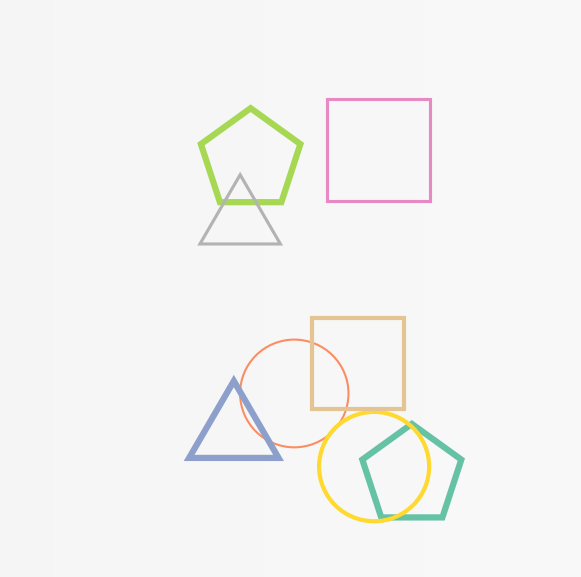[{"shape": "pentagon", "thickness": 3, "radius": 0.45, "center": [0.709, 0.176]}, {"shape": "circle", "thickness": 1, "radius": 0.47, "center": [0.506, 0.318]}, {"shape": "triangle", "thickness": 3, "radius": 0.44, "center": [0.402, 0.251]}, {"shape": "square", "thickness": 1.5, "radius": 0.44, "center": [0.651, 0.739]}, {"shape": "pentagon", "thickness": 3, "radius": 0.45, "center": [0.431, 0.722]}, {"shape": "circle", "thickness": 2, "radius": 0.47, "center": [0.644, 0.191]}, {"shape": "square", "thickness": 2, "radius": 0.4, "center": [0.616, 0.37]}, {"shape": "triangle", "thickness": 1.5, "radius": 0.4, "center": [0.413, 0.617]}]